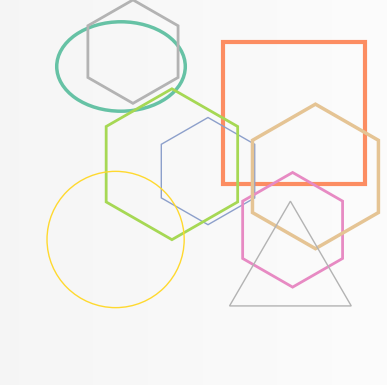[{"shape": "oval", "thickness": 2.5, "radius": 0.83, "center": [0.312, 0.827]}, {"shape": "square", "thickness": 3, "radius": 0.92, "center": [0.758, 0.707]}, {"shape": "hexagon", "thickness": 1, "radius": 0.7, "center": [0.537, 0.556]}, {"shape": "hexagon", "thickness": 2, "radius": 0.74, "center": [0.755, 0.403]}, {"shape": "hexagon", "thickness": 2, "radius": 0.98, "center": [0.444, 0.573]}, {"shape": "circle", "thickness": 1, "radius": 0.88, "center": [0.298, 0.378]}, {"shape": "hexagon", "thickness": 2.5, "radius": 0.94, "center": [0.814, 0.542]}, {"shape": "triangle", "thickness": 1, "radius": 0.91, "center": [0.749, 0.296]}, {"shape": "hexagon", "thickness": 2, "radius": 0.67, "center": [0.343, 0.866]}]